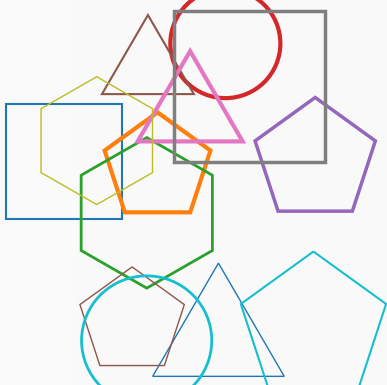[{"shape": "square", "thickness": 1.5, "radius": 0.74, "center": [0.165, 0.581]}, {"shape": "triangle", "thickness": 1, "radius": 0.98, "center": [0.564, 0.121]}, {"shape": "pentagon", "thickness": 3, "radius": 0.72, "center": [0.407, 0.565]}, {"shape": "hexagon", "thickness": 2, "radius": 0.98, "center": [0.379, 0.447]}, {"shape": "circle", "thickness": 3, "radius": 0.71, "center": [0.582, 0.887]}, {"shape": "pentagon", "thickness": 2.5, "radius": 0.82, "center": [0.813, 0.584]}, {"shape": "triangle", "thickness": 1.5, "radius": 0.68, "center": [0.382, 0.824]}, {"shape": "pentagon", "thickness": 1, "radius": 0.71, "center": [0.341, 0.165]}, {"shape": "triangle", "thickness": 3, "radius": 0.78, "center": [0.491, 0.711]}, {"shape": "square", "thickness": 2.5, "radius": 0.97, "center": [0.645, 0.775]}, {"shape": "hexagon", "thickness": 1, "radius": 0.83, "center": [0.25, 0.635]}, {"shape": "pentagon", "thickness": 1.5, "radius": 0.99, "center": [0.809, 0.15]}, {"shape": "circle", "thickness": 2, "radius": 0.84, "center": [0.378, 0.116]}]